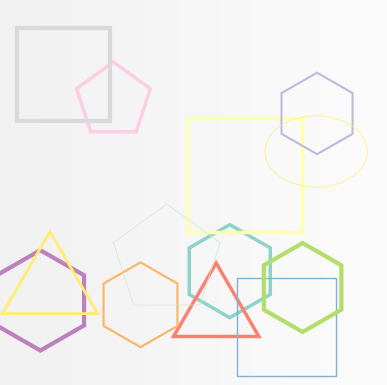[{"shape": "hexagon", "thickness": 2.5, "radius": 0.6, "center": [0.593, 0.296]}, {"shape": "square", "thickness": 2.5, "radius": 0.74, "center": [0.631, 0.545]}, {"shape": "hexagon", "thickness": 1.5, "radius": 0.53, "center": [0.818, 0.705]}, {"shape": "triangle", "thickness": 2.5, "radius": 0.64, "center": [0.558, 0.19]}, {"shape": "square", "thickness": 1, "radius": 0.64, "center": [0.739, 0.151]}, {"shape": "hexagon", "thickness": 1.5, "radius": 0.55, "center": [0.363, 0.208]}, {"shape": "hexagon", "thickness": 3, "radius": 0.58, "center": [0.781, 0.253]}, {"shape": "pentagon", "thickness": 2.5, "radius": 0.5, "center": [0.293, 0.739]}, {"shape": "square", "thickness": 3, "radius": 0.6, "center": [0.164, 0.805]}, {"shape": "hexagon", "thickness": 3, "radius": 0.65, "center": [0.104, 0.22]}, {"shape": "pentagon", "thickness": 0.5, "radius": 0.72, "center": [0.43, 0.325]}, {"shape": "oval", "thickness": 0.5, "radius": 0.66, "center": [0.816, 0.607]}, {"shape": "triangle", "thickness": 2, "radius": 0.71, "center": [0.129, 0.256]}]